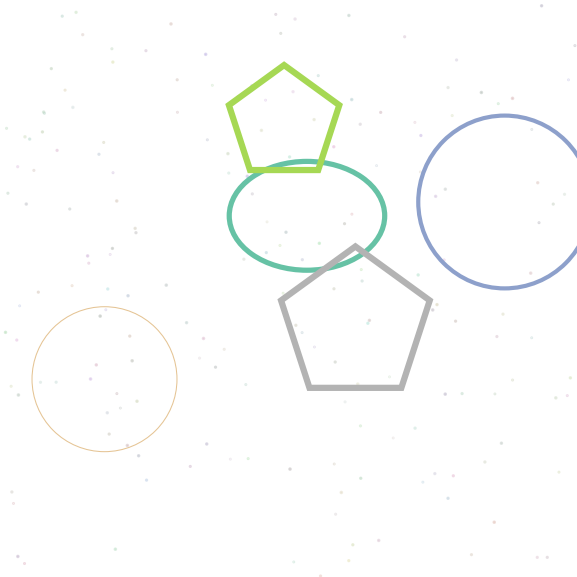[{"shape": "oval", "thickness": 2.5, "radius": 0.67, "center": [0.532, 0.625]}, {"shape": "circle", "thickness": 2, "radius": 0.75, "center": [0.874, 0.649]}, {"shape": "pentagon", "thickness": 3, "radius": 0.5, "center": [0.492, 0.786]}, {"shape": "circle", "thickness": 0.5, "radius": 0.63, "center": [0.181, 0.343]}, {"shape": "pentagon", "thickness": 3, "radius": 0.68, "center": [0.615, 0.437]}]